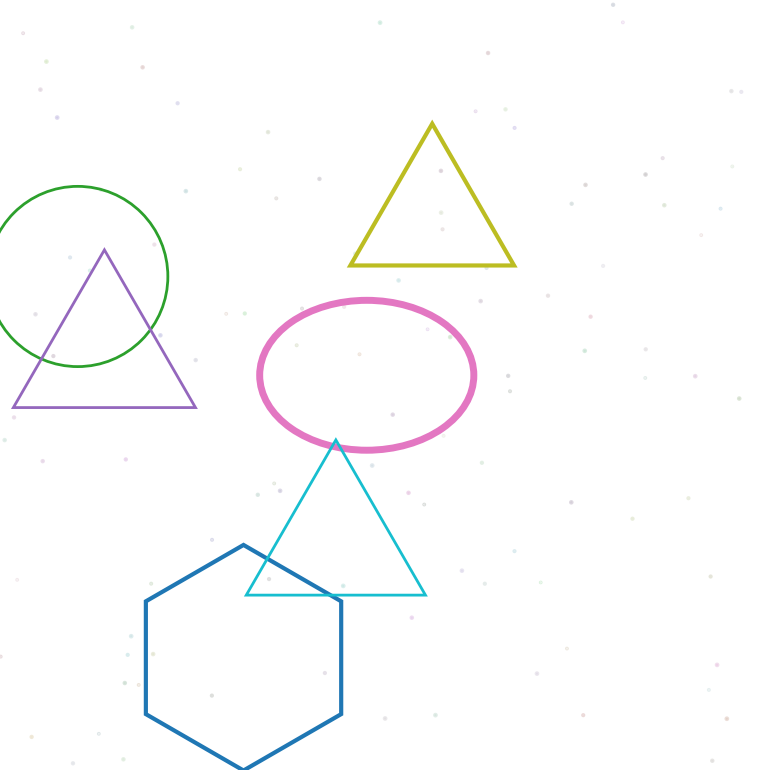[{"shape": "hexagon", "thickness": 1.5, "radius": 0.73, "center": [0.316, 0.146]}, {"shape": "circle", "thickness": 1, "radius": 0.59, "center": [0.101, 0.641]}, {"shape": "triangle", "thickness": 1, "radius": 0.68, "center": [0.136, 0.539]}, {"shape": "oval", "thickness": 2.5, "radius": 0.7, "center": [0.476, 0.513]}, {"shape": "triangle", "thickness": 1.5, "radius": 0.61, "center": [0.561, 0.717]}, {"shape": "triangle", "thickness": 1, "radius": 0.67, "center": [0.436, 0.294]}]